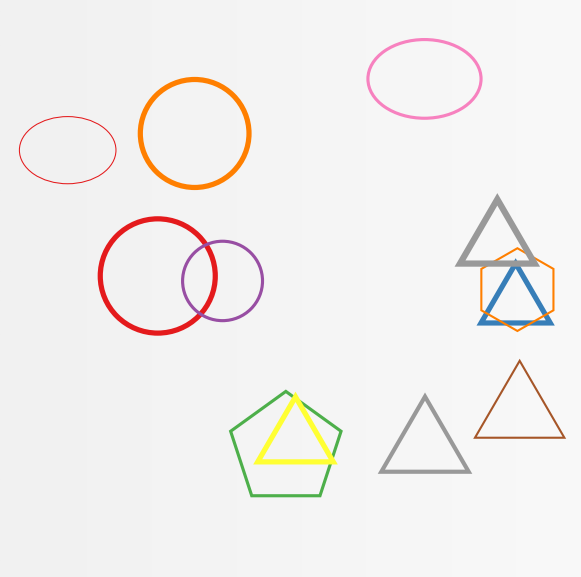[{"shape": "circle", "thickness": 2.5, "radius": 0.49, "center": [0.271, 0.521]}, {"shape": "oval", "thickness": 0.5, "radius": 0.42, "center": [0.116, 0.739]}, {"shape": "triangle", "thickness": 2.5, "radius": 0.34, "center": [0.887, 0.474]}, {"shape": "pentagon", "thickness": 1.5, "radius": 0.5, "center": [0.492, 0.221]}, {"shape": "circle", "thickness": 1.5, "radius": 0.34, "center": [0.383, 0.513]}, {"shape": "hexagon", "thickness": 1, "radius": 0.36, "center": [0.89, 0.498]}, {"shape": "circle", "thickness": 2.5, "radius": 0.47, "center": [0.335, 0.768]}, {"shape": "triangle", "thickness": 2.5, "radius": 0.38, "center": [0.508, 0.237]}, {"shape": "triangle", "thickness": 1, "radius": 0.44, "center": [0.894, 0.286]}, {"shape": "oval", "thickness": 1.5, "radius": 0.49, "center": [0.73, 0.863]}, {"shape": "triangle", "thickness": 2, "radius": 0.43, "center": [0.731, 0.226]}, {"shape": "triangle", "thickness": 3, "radius": 0.37, "center": [0.856, 0.58]}]